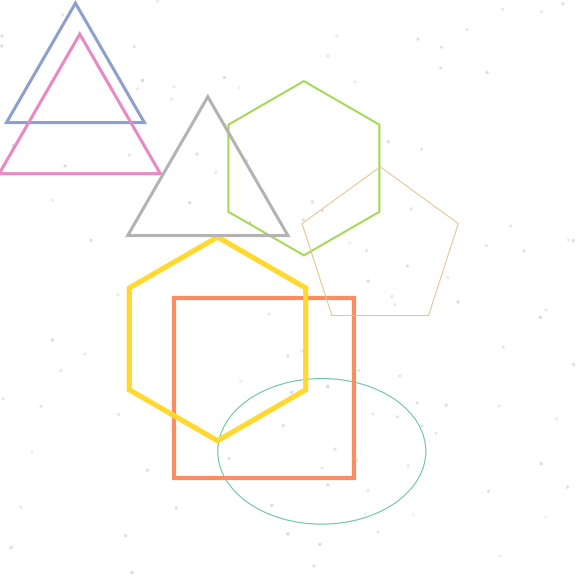[{"shape": "oval", "thickness": 0.5, "radius": 0.9, "center": [0.557, 0.218]}, {"shape": "square", "thickness": 2, "radius": 0.78, "center": [0.457, 0.328]}, {"shape": "triangle", "thickness": 1.5, "radius": 0.69, "center": [0.131, 0.856]}, {"shape": "triangle", "thickness": 1.5, "radius": 0.81, "center": [0.138, 0.779]}, {"shape": "hexagon", "thickness": 1, "radius": 0.75, "center": [0.526, 0.708]}, {"shape": "hexagon", "thickness": 2.5, "radius": 0.88, "center": [0.377, 0.412]}, {"shape": "pentagon", "thickness": 0.5, "radius": 0.71, "center": [0.658, 0.568]}, {"shape": "triangle", "thickness": 1.5, "radius": 0.8, "center": [0.36, 0.671]}]